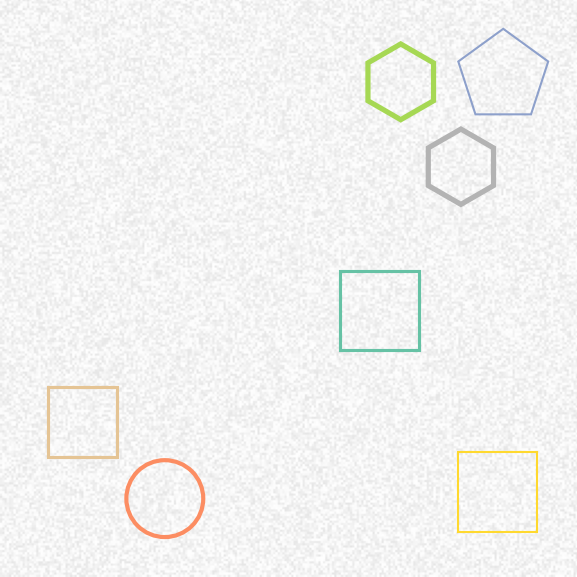[{"shape": "square", "thickness": 1.5, "radius": 0.34, "center": [0.657, 0.461]}, {"shape": "circle", "thickness": 2, "radius": 0.33, "center": [0.285, 0.136]}, {"shape": "pentagon", "thickness": 1, "radius": 0.41, "center": [0.871, 0.867]}, {"shape": "hexagon", "thickness": 2.5, "radius": 0.33, "center": [0.694, 0.857]}, {"shape": "square", "thickness": 1, "radius": 0.34, "center": [0.861, 0.147]}, {"shape": "square", "thickness": 1.5, "radius": 0.3, "center": [0.143, 0.269]}, {"shape": "hexagon", "thickness": 2.5, "radius": 0.33, "center": [0.798, 0.71]}]